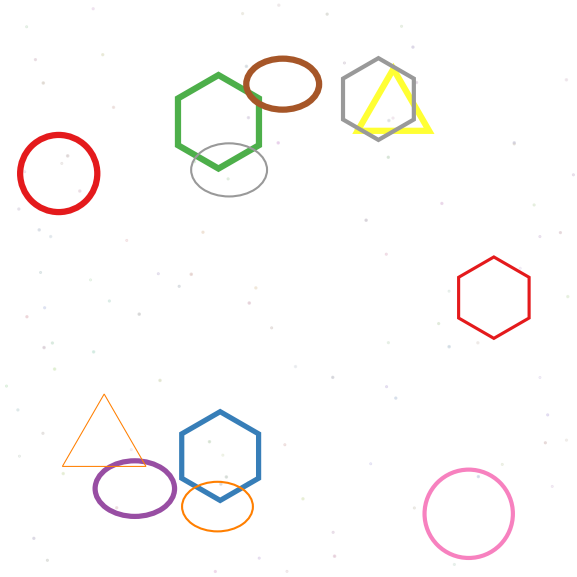[{"shape": "circle", "thickness": 3, "radius": 0.33, "center": [0.102, 0.699]}, {"shape": "hexagon", "thickness": 1.5, "radius": 0.35, "center": [0.855, 0.484]}, {"shape": "hexagon", "thickness": 2.5, "radius": 0.38, "center": [0.381, 0.209]}, {"shape": "hexagon", "thickness": 3, "radius": 0.4, "center": [0.378, 0.788]}, {"shape": "oval", "thickness": 2.5, "radius": 0.34, "center": [0.233, 0.153]}, {"shape": "oval", "thickness": 1, "radius": 0.31, "center": [0.377, 0.122]}, {"shape": "triangle", "thickness": 0.5, "radius": 0.42, "center": [0.18, 0.233]}, {"shape": "triangle", "thickness": 3, "radius": 0.36, "center": [0.681, 0.808]}, {"shape": "oval", "thickness": 3, "radius": 0.32, "center": [0.49, 0.853]}, {"shape": "circle", "thickness": 2, "radius": 0.38, "center": [0.812, 0.109]}, {"shape": "oval", "thickness": 1, "radius": 0.33, "center": [0.397, 0.705]}, {"shape": "hexagon", "thickness": 2, "radius": 0.35, "center": [0.655, 0.828]}]